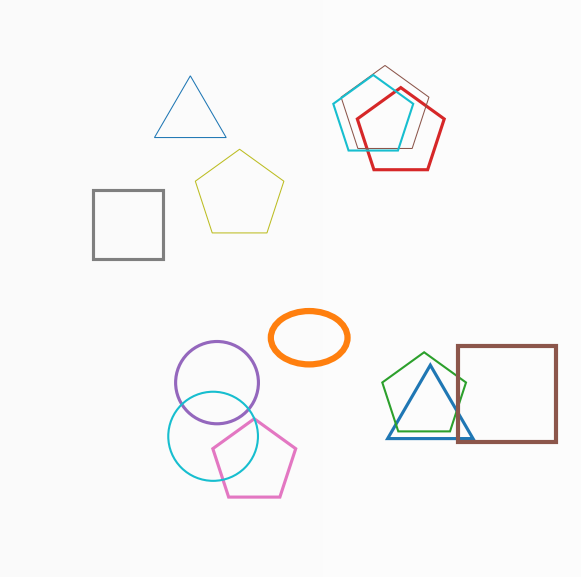[{"shape": "triangle", "thickness": 1.5, "radius": 0.42, "center": [0.74, 0.282]}, {"shape": "triangle", "thickness": 0.5, "radius": 0.36, "center": [0.327, 0.797]}, {"shape": "oval", "thickness": 3, "radius": 0.33, "center": [0.532, 0.414]}, {"shape": "pentagon", "thickness": 1, "radius": 0.38, "center": [0.73, 0.313]}, {"shape": "pentagon", "thickness": 1.5, "radius": 0.39, "center": [0.69, 0.769]}, {"shape": "circle", "thickness": 1.5, "radius": 0.36, "center": [0.373, 0.337]}, {"shape": "square", "thickness": 2, "radius": 0.42, "center": [0.872, 0.317]}, {"shape": "pentagon", "thickness": 0.5, "radius": 0.4, "center": [0.662, 0.806]}, {"shape": "pentagon", "thickness": 1.5, "radius": 0.37, "center": [0.437, 0.199]}, {"shape": "square", "thickness": 1.5, "radius": 0.3, "center": [0.22, 0.611]}, {"shape": "pentagon", "thickness": 0.5, "radius": 0.4, "center": [0.412, 0.661]}, {"shape": "circle", "thickness": 1, "radius": 0.39, "center": [0.367, 0.244]}, {"shape": "pentagon", "thickness": 1, "radius": 0.36, "center": [0.642, 0.797]}]